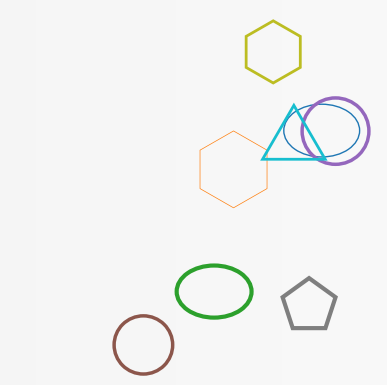[{"shape": "oval", "thickness": 1, "radius": 0.49, "center": [0.83, 0.661]}, {"shape": "hexagon", "thickness": 0.5, "radius": 0.5, "center": [0.603, 0.56]}, {"shape": "oval", "thickness": 3, "radius": 0.48, "center": [0.553, 0.243]}, {"shape": "circle", "thickness": 2.5, "radius": 0.43, "center": [0.866, 0.659]}, {"shape": "circle", "thickness": 2.5, "radius": 0.38, "center": [0.37, 0.104]}, {"shape": "pentagon", "thickness": 3, "radius": 0.36, "center": [0.798, 0.206]}, {"shape": "hexagon", "thickness": 2, "radius": 0.4, "center": [0.705, 0.865]}, {"shape": "triangle", "thickness": 2, "radius": 0.47, "center": [0.758, 0.633]}]